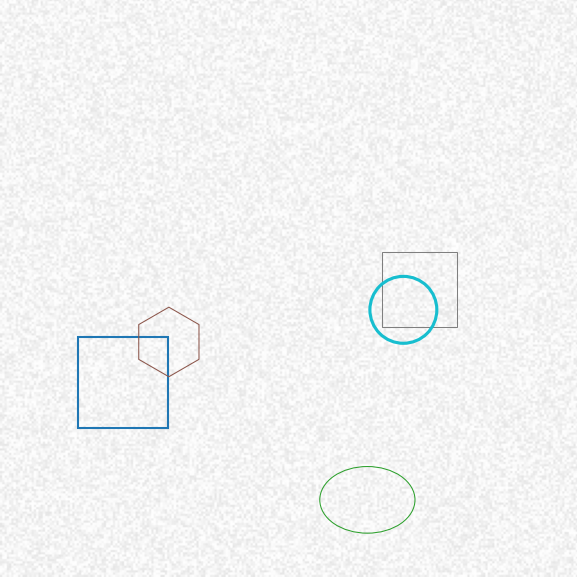[{"shape": "square", "thickness": 1, "radius": 0.39, "center": [0.214, 0.337]}, {"shape": "oval", "thickness": 0.5, "radius": 0.41, "center": [0.636, 0.134]}, {"shape": "hexagon", "thickness": 0.5, "radius": 0.3, "center": [0.292, 0.407]}, {"shape": "square", "thickness": 0.5, "radius": 0.33, "center": [0.726, 0.497]}, {"shape": "circle", "thickness": 1.5, "radius": 0.29, "center": [0.698, 0.463]}]